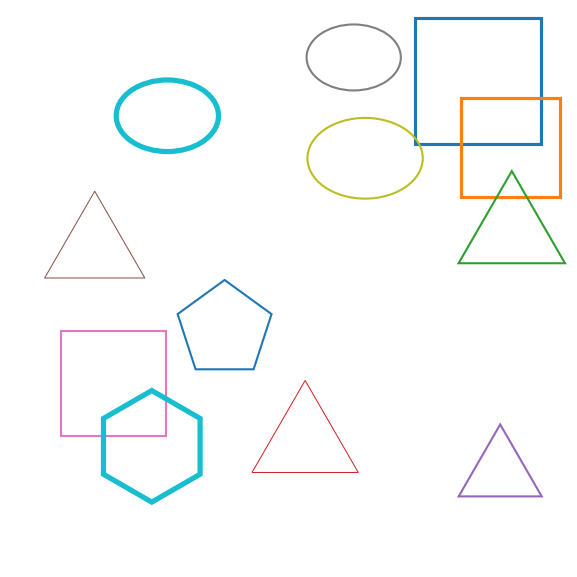[{"shape": "pentagon", "thickness": 1, "radius": 0.43, "center": [0.389, 0.429]}, {"shape": "square", "thickness": 1.5, "radius": 0.55, "center": [0.827, 0.858]}, {"shape": "square", "thickness": 1.5, "radius": 0.43, "center": [0.885, 0.743]}, {"shape": "triangle", "thickness": 1, "radius": 0.53, "center": [0.886, 0.596]}, {"shape": "triangle", "thickness": 0.5, "radius": 0.53, "center": [0.528, 0.234]}, {"shape": "triangle", "thickness": 1, "radius": 0.42, "center": [0.866, 0.181]}, {"shape": "triangle", "thickness": 0.5, "radius": 0.5, "center": [0.164, 0.568]}, {"shape": "square", "thickness": 1, "radius": 0.45, "center": [0.196, 0.335]}, {"shape": "oval", "thickness": 1, "radius": 0.41, "center": [0.612, 0.9]}, {"shape": "oval", "thickness": 1, "radius": 0.5, "center": [0.632, 0.725]}, {"shape": "hexagon", "thickness": 2.5, "radius": 0.48, "center": [0.263, 0.226]}, {"shape": "oval", "thickness": 2.5, "radius": 0.44, "center": [0.29, 0.799]}]